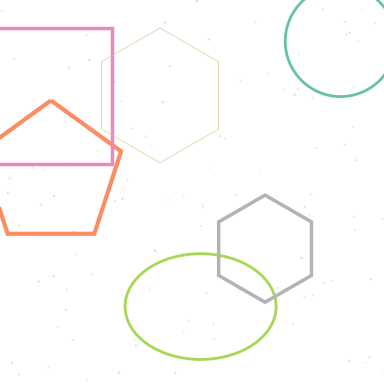[{"shape": "circle", "thickness": 2, "radius": 0.72, "center": [0.885, 0.893]}, {"shape": "pentagon", "thickness": 3, "radius": 0.96, "center": [0.132, 0.548]}, {"shape": "square", "thickness": 2.5, "radius": 0.88, "center": [0.116, 0.75]}, {"shape": "oval", "thickness": 2, "radius": 0.98, "center": [0.521, 0.204]}, {"shape": "hexagon", "thickness": 0.5, "radius": 0.88, "center": [0.416, 0.752]}, {"shape": "hexagon", "thickness": 2.5, "radius": 0.7, "center": [0.688, 0.354]}]